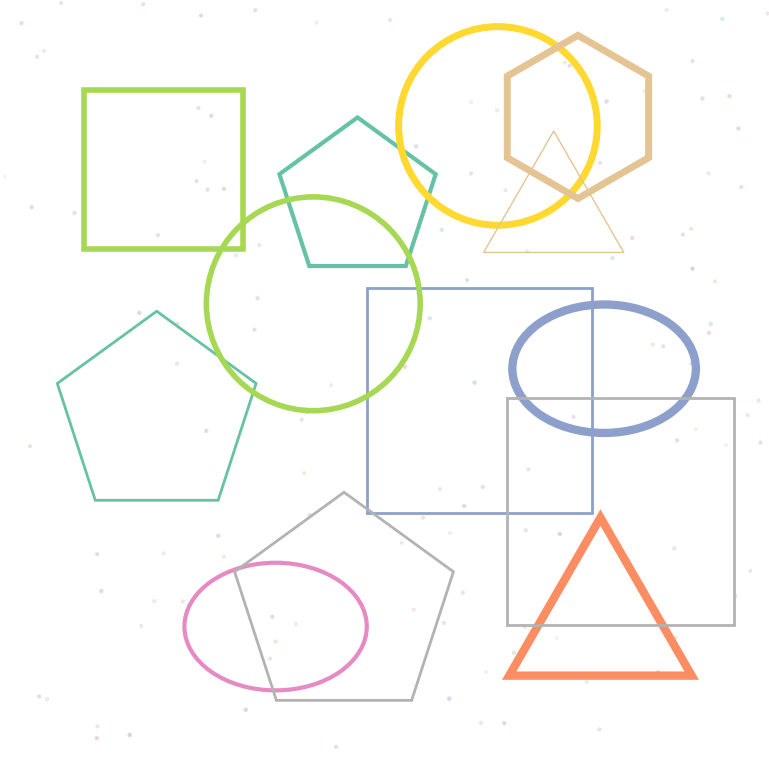[{"shape": "pentagon", "thickness": 1, "radius": 0.68, "center": [0.204, 0.46]}, {"shape": "pentagon", "thickness": 1.5, "radius": 0.53, "center": [0.464, 0.741]}, {"shape": "triangle", "thickness": 3, "radius": 0.68, "center": [0.78, 0.191]}, {"shape": "oval", "thickness": 3, "radius": 0.6, "center": [0.785, 0.521]}, {"shape": "square", "thickness": 1, "radius": 0.73, "center": [0.622, 0.48]}, {"shape": "oval", "thickness": 1.5, "radius": 0.59, "center": [0.358, 0.186]}, {"shape": "square", "thickness": 2, "radius": 0.52, "center": [0.212, 0.78]}, {"shape": "circle", "thickness": 2, "radius": 0.69, "center": [0.407, 0.605]}, {"shape": "circle", "thickness": 2.5, "radius": 0.64, "center": [0.647, 0.836]}, {"shape": "triangle", "thickness": 0.5, "radius": 0.53, "center": [0.719, 0.725]}, {"shape": "hexagon", "thickness": 2.5, "radius": 0.53, "center": [0.751, 0.848]}, {"shape": "square", "thickness": 1, "radius": 0.74, "center": [0.806, 0.336]}, {"shape": "pentagon", "thickness": 1, "radius": 0.75, "center": [0.447, 0.211]}]